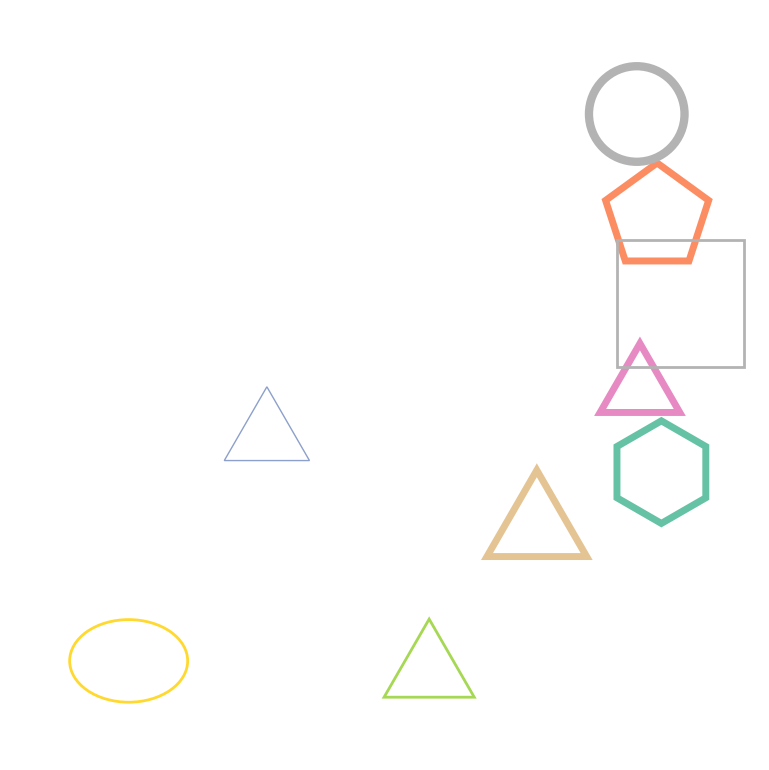[{"shape": "hexagon", "thickness": 2.5, "radius": 0.33, "center": [0.859, 0.387]}, {"shape": "pentagon", "thickness": 2.5, "radius": 0.35, "center": [0.853, 0.718]}, {"shape": "triangle", "thickness": 0.5, "radius": 0.32, "center": [0.347, 0.434]}, {"shape": "triangle", "thickness": 2.5, "radius": 0.3, "center": [0.831, 0.494]}, {"shape": "triangle", "thickness": 1, "radius": 0.34, "center": [0.557, 0.128]}, {"shape": "oval", "thickness": 1, "radius": 0.38, "center": [0.167, 0.142]}, {"shape": "triangle", "thickness": 2.5, "radius": 0.37, "center": [0.697, 0.315]}, {"shape": "circle", "thickness": 3, "radius": 0.31, "center": [0.827, 0.852]}, {"shape": "square", "thickness": 1, "radius": 0.41, "center": [0.884, 0.606]}]